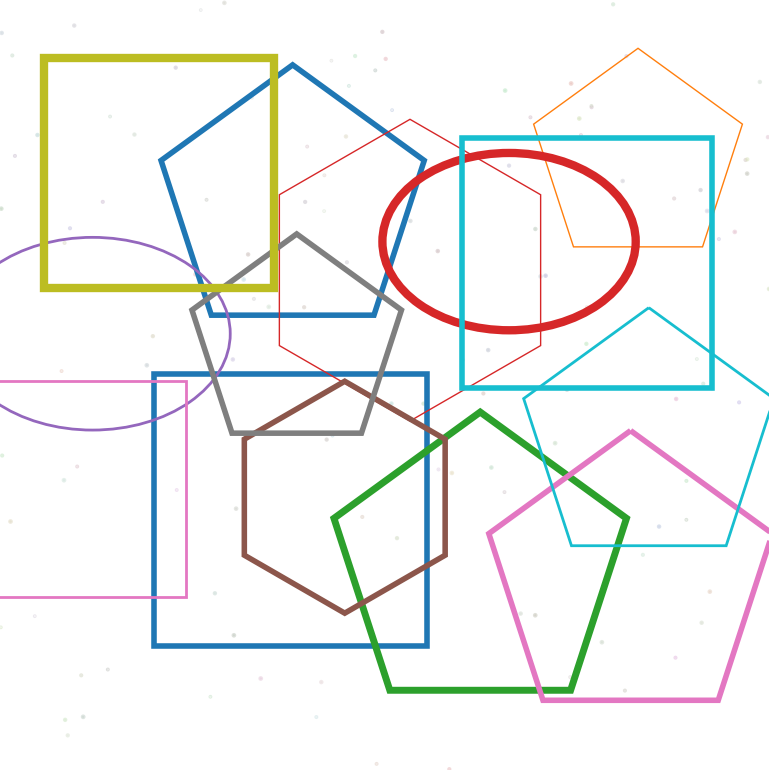[{"shape": "square", "thickness": 2, "radius": 0.89, "center": [0.378, 0.338]}, {"shape": "pentagon", "thickness": 2, "radius": 0.9, "center": [0.38, 0.736]}, {"shape": "pentagon", "thickness": 0.5, "radius": 0.71, "center": [0.829, 0.795]}, {"shape": "pentagon", "thickness": 2.5, "radius": 1.0, "center": [0.624, 0.265]}, {"shape": "hexagon", "thickness": 0.5, "radius": 0.98, "center": [0.532, 0.649]}, {"shape": "oval", "thickness": 3, "radius": 0.82, "center": [0.661, 0.686]}, {"shape": "oval", "thickness": 1, "radius": 0.89, "center": [0.12, 0.567]}, {"shape": "hexagon", "thickness": 2, "radius": 0.75, "center": [0.448, 0.354]}, {"shape": "pentagon", "thickness": 2, "radius": 0.97, "center": [0.819, 0.247]}, {"shape": "square", "thickness": 1, "radius": 0.7, "center": [0.101, 0.365]}, {"shape": "pentagon", "thickness": 2, "radius": 0.72, "center": [0.385, 0.553]}, {"shape": "square", "thickness": 3, "radius": 0.75, "center": [0.206, 0.775]}, {"shape": "pentagon", "thickness": 1, "radius": 0.85, "center": [0.843, 0.43]}, {"shape": "square", "thickness": 2, "radius": 0.81, "center": [0.762, 0.658]}]